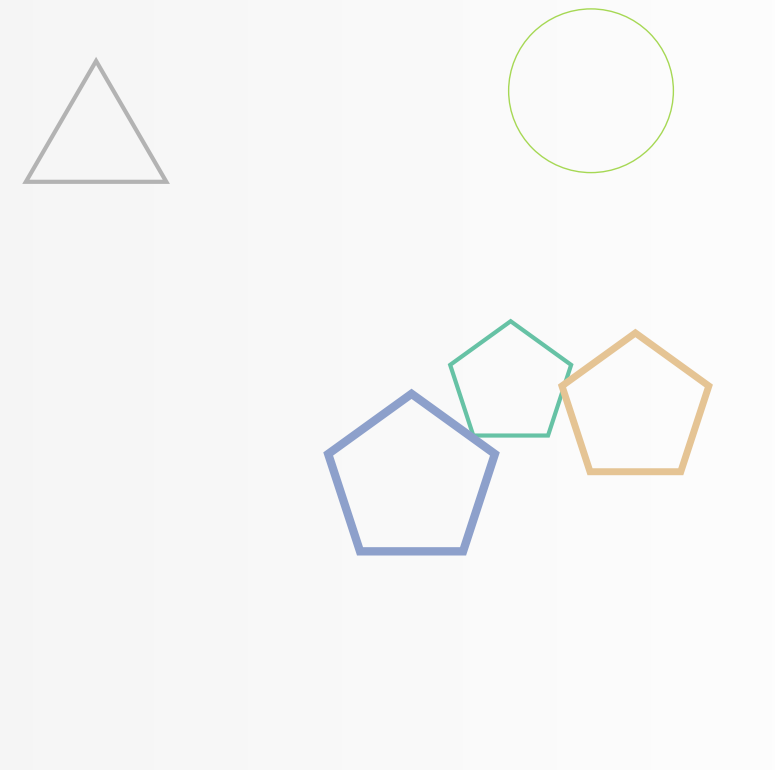[{"shape": "pentagon", "thickness": 1.5, "radius": 0.41, "center": [0.659, 0.501]}, {"shape": "pentagon", "thickness": 3, "radius": 0.57, "center": [0.531, 0.375]}, {"shape": "circle", "thickness": 0.5, "radius": 0.53, "center": [0.763, 0.882]}, {"shape": "pentagon", "thickness": 2.5, "radius": 0.5, "center": [0.82, 0.468]}, {"shape": "triangle", "thickness": 1.5, "radius": 0.52, "center": [0.124, 0.816]}]